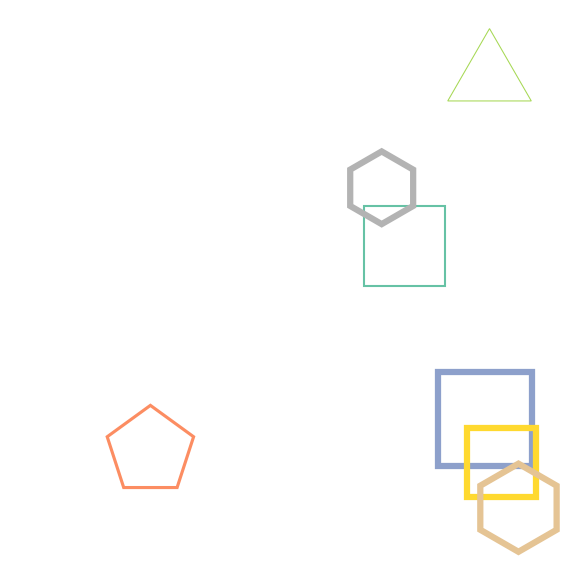[{"shape": "square", "thickness": 1, "radius": 0.35, "center": [0.7, 0.573]}, {"shape": "pentagon", "thickness": 1.5, "radius": 0.39, "center": [0.26, 0.219]}, {"shape": "square", "thickness": 3, "radius": 0.41, "center": [0.839, 0.274]}, {"shape": "triangle", "thickness": 0.5, "radius": 0.42, "center": [0.848, 0.866]}, {"shape": "square", "thickness": 3, "radius": 0.3, "center": [0.868, 0.199]}, {"shape": "hexagon", "thickness": 3, "radius": 0.38, "center": [0.898, 0.12]}, {"shape": "hexagon", "thickness": 3, "radius": 0.31, "center": [0.661, 0.674]}]